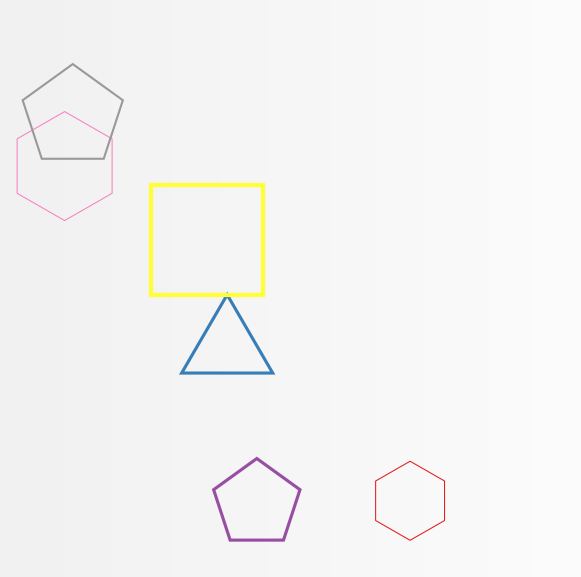[{"shape": "hexagon", "thickness": 0.5, "radius": 0.34, "center": [0.706, 0.132]}, {"shape": "triangle", "thickness": 1.5, "radius": 0.45, "center": [0.391, 0.398]}, {"shape": "pentagon", "thickness": 1.5, "radius": 0.39, "center": [0.442, 0.127]}, {"shape": "square", "thickness": 2, "radius": 0.48, "center": [0.356, 0.583]}, {"shape": "hexagon", "thickness": 0.5, "radius": 0.47, "center": [0.111, 0.712]}, {"shape": "pentagon", "thickness": 1, "radius": 0.45, "center": [0.125, 0.798]}]